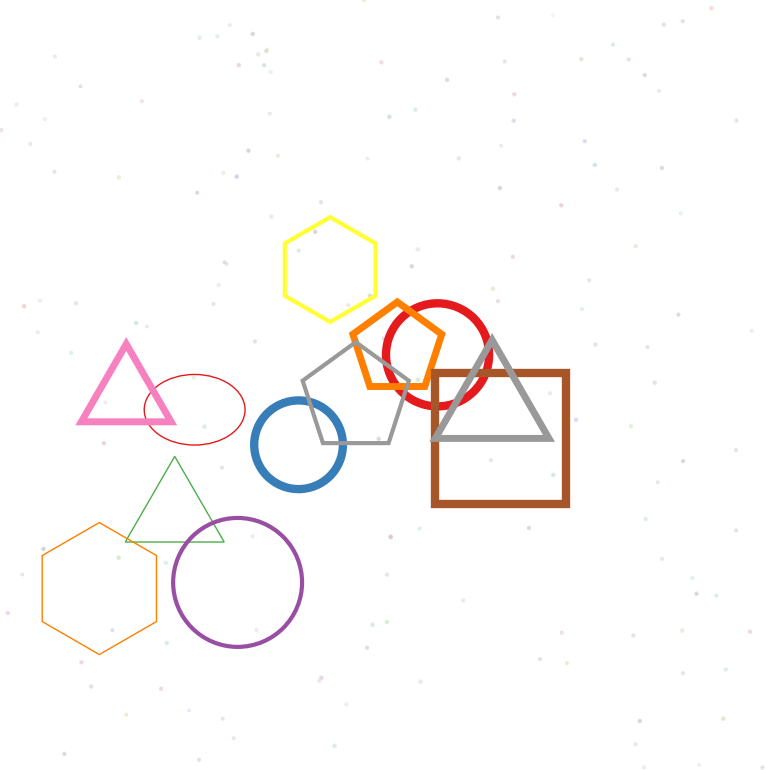[{"shape": "circle", "thickness": 3, "radius": 0.33, "center": [0.568, 0.539]}, {"shape": "oval", "thickness": 0.5, "radius": 0.33, "center": [0.253, 0.468]}, {"shape": "circle", "thickness": 3, "radius": 0.29, "center": [0.388, 0.422]}, {"shape": "triangle", "thickness": 0.5, "radius": 0.37, "center": [0.227, 0.333]}, {"shape": "circle", "thickness": 1.5, "radius": 0.42, "center": [0.309, 0.244]}, {"shape": "hexagon", "thickness": 0.5, "radius": 0.43, "center": [0.129, 0.236]}, {"shape": "pentagon", "thickness": 2.5, "radius": 0.3, "center": [0.516, 0.547]}, {"shape": "hexagon", "thickness": 1.5, "radius": 0.34, "center": [0.429, 0.65]}, {"shape": "square", "thickness": 3, "radius": 0.43, "center": [0.65, 0.431]}, {"shape": "triangle", "thickness": 2.5, "radius": 0.34, "center": [0.164, 0.486]}, {"shape": "triangle", "thickness": 2.5, "radius": 0.43, "center": [0.639, 0.473]}, {"shape": "pentagon", "thickness": 1.5, "radius": 0.36, "center": [0.462, 0.483]}]